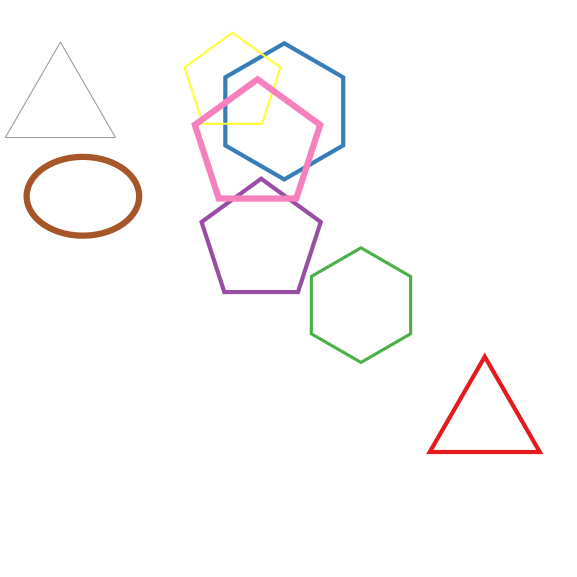[{"shape": "triangle", "thickness": 2, "radius": 0.55, "center": [0.839, 0.271]}, {"shape": "hexagon", "thickness": 2, "radius": 0.59, "center": [0.492, 0.806]}, {"shape": "hexagon", "thickness": 1.5, "radius": 0.5, "center": [0.625, 0.471]}, {"shape": "pentagon", "thickness": 2, "radius": 0.54, "center": [0.452, 0.581]}, {"shape": "pentagon", "thickness": 1, "radius": 0.44, "center": [0.403, 0.855]}, {"shape": "oval", "thickness": 3, "radius": 0.49, "center": [0.144, 0.659]}, {"shape": "pentagon", "thickness": 3, "radius": 0.57, "center": [0.446, 0.748]}, {"shape": "triangle", "thickness": 0.5, "radius": 0.55, "center": [0.105, 0.816]}]